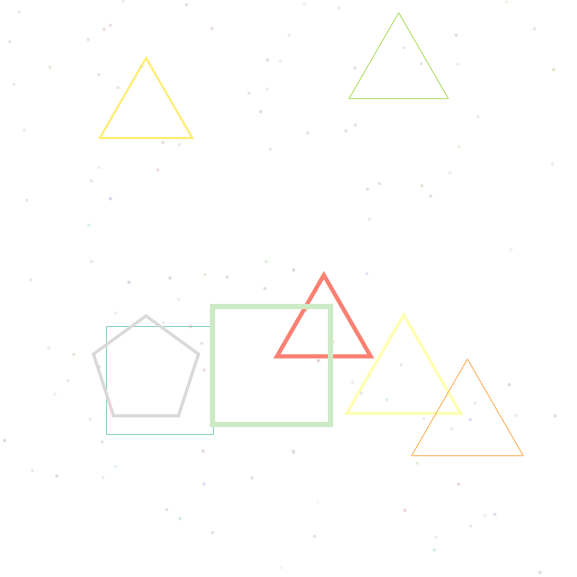[{"shape": "square", "thickness": 0.5, "radius": 0.47, "center": [0.276, 0.341]}, {"shape": "triangle", "thickness": 1.5, "radius": 0.57, "center": [0.699, 0.34]}, {"shape": "triangle", "thickness": 2, "radius": 0.47, "center": [0.561, 0.429]}, {"shape": "triangle", "thickness": 0.5, "radius": 0.56, "center": [0.809, 0.266]}, {"shape": "triangle", "thickness": 0.5, "radius": 0.5, "center": [0.69, 0.878]}, {"shape": "pentagon", "thickness": 1.5, "radius": 0.48, "center": [0.253, 0.356]}, {"shape": "square", "thickness": 2.5, "radius": 0.51, "center": [0.469, 0.367]}, {"shape": "triangle", "thickness": 1, "radius": 0.46, "center": [0.253, 0.806]}]